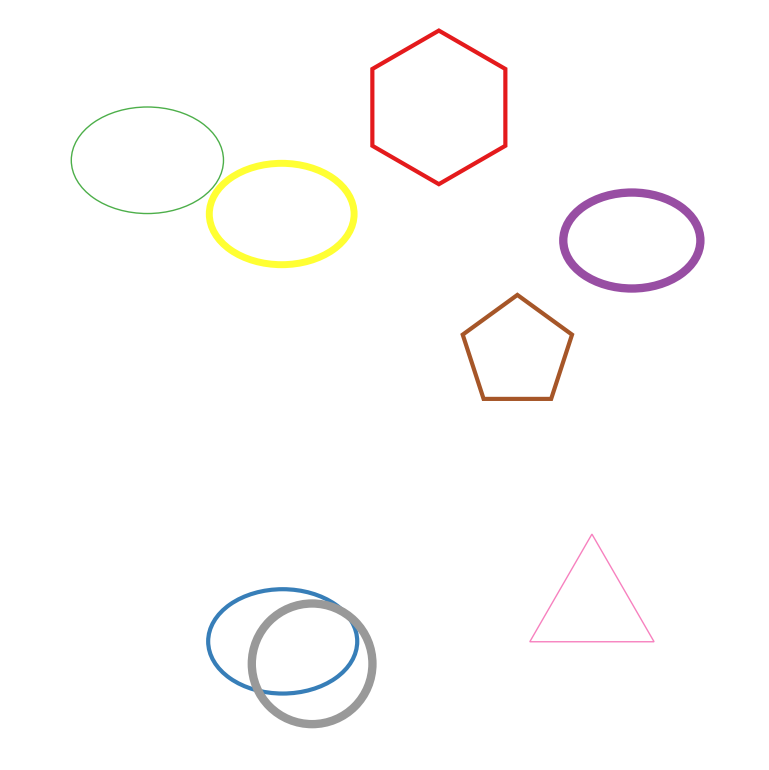[{"shape": "hexagon", "thickness": 1.5, "radius": 0.5, "center": [0.57, 0.861]}, {"shape": "oval", "thickness": 1.5, "radius": 0.48, "center": [0.367, 0.167]}, {"shape": "oval", "thickness": 0.5, "radius": 0.49, "center": [0.191, 0.792]}, {"shape": "oval", "thickness": 3, "radius": 0.45, "center": [0.821, 0.688]}, {"shape": "oval", "thickness": 2.5, "radius": 0.47, "center": [0.366, 0.722]}, {"shape": "pentagon", "thickness": 1.5, "radius": 0.37, "center": [0.672, 0.542]}, {"shape": "triangle", "thickness": 0.5, "radius": 0.47, "center": [0.769, 0.213]}, {"shape": "circle", "thickness": 3, "radius": 0.39, "center": [0.405, 0.138]}]